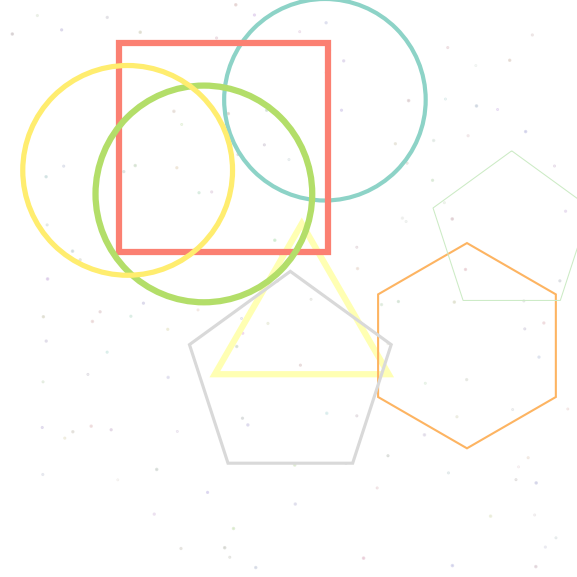[{"shape": "circle", "thickness": 2, "radius": 0.87, "center": [0.563, 0.826]}, {"shape": "triangle", "thickness": 3, "radius": 0.87, "center": [0.523, 0.438]}, {"shape": "square", "thickness": 3, "radius": 0.9, "center": [0.387, 0.744]}, {"shape": "hexagon", "thickness": 1, "radius": 0.89, "center": [0.809, 0.401]}, {"shape": "circle", "thickness": 3, "radius": 0.94, "center": [0.353, 0.663]}, {"shape": "pentagon", "thickness": 1.5, "radius": 0.92, "center": [0.503, 0.346]}, {"shape": "pentagon", "thickness": 0.5, "radius": 0.72, "center": [0.886, 0.595]}, {"shape": "circle", "thickness": 2.5, "radius": 0.91, "center": [0.221, 0.704]}]